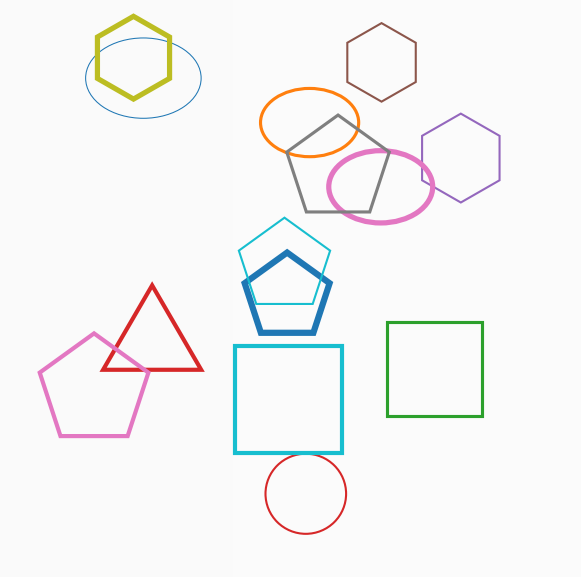[{"shape": "pentagon", "thickness": 3, "radius": 0.38, "center": [0.494, 0.485]}, {"shape": "oval", "thickness": 0.5, "radius": 0.5, "center": [0.247, 0.864]}, {"shape": "oval", "thickness": 1.5, "radius": 0.42, "center": [0.533, 0.787]}, {"shape": "square", "thickness": 1.5, "radius": 0.41, "center": [0.748, 0.36]}, {"shape": "circle", "thickness": 1, "radius": 0.35, "center": [0.526, 0.144]}, {"shape": "triangle", "thickness": 2, "radius": 0.49, "center": [0.262, 0.408]}, {"shape": "hexagon", "thickness": 1, "radius": 0.38, "center": [0.793, 0.725]}, {"shape": "hexagon", "thickness": 1, "radius": 0.34, "center": [0.656, 0.891]}, {"shape": "pentagon", "thickness": 2, "radius": 0.49, "center": [0.162, 0.324]}, {"shape": "oval", "thickness": 2.5, "radius": 0.45, "center": [0.655, 0.676]}, {"shape": "pentagon", "thickness": 1.5, "radius": 0.46, "center": [0.582, 0.707]}, {"shape": "hexagon", "thickness": 2.5, "radius": 0.36, "center": [0.23, 0.899]}, {"shape": "pentagon", "thickness": 1, "radius": 0.41, "center": [0.489, 0.54]}, {"shape": "square", "thickness": 2, "radius": 0.46, "center": [0.496, 0.307]}]